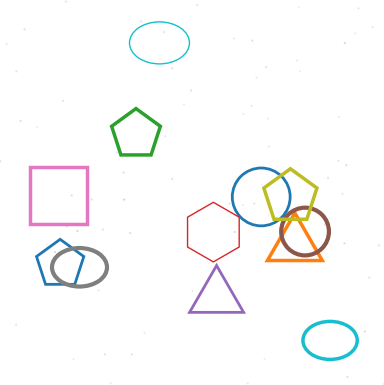[{"shape": "circle", "thickness": 2, "radius": 0.38, "center": [0.678, 0.488]}, {"shape": "pentagon", "thickness": 2, "radius": 0.32, "center": [0.156, 0.314]}, {"shape": "triangle", "thickness": 2.5, "radius": 0.41, "center": [0.766, 0.364]}, {"shape": "pentagon", "thickness": 2.5, "radius": 0.33, "center": [0.353, 0.651]}, {"shape": "hexagon", "thickness": 1, "radius": 0.39, "center": [0.554, 0.397]}, {"shape": "triangle", "thickness": 2, "radius": 0.41, "center": [0.563, 0.229]}, {"shape": "circle", "thickness": 3, "radius": 0.31, "center": [0.792, 0.399]}, {"shape": "square", "thickness": 2.5, "radius": 0.37, "center": [0.152, 0.493]}, {"shape": "oval", "thickness": 3, "radius": 0.36, "center": [0.207, 0.306]}, {"shape": "pentagon", "thickness": 2.5, "radius": 0.36, "center": [0.754, 0.489]}, {"shape": "oval", "thickness": 1, "radius": 0.39, "center": [0.414, 0.889]}, {"shape": "oval", "thickness": 2.5, "radius": 0.35, "center": [0.857, 0.116]}]